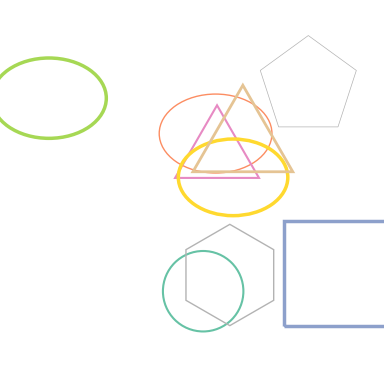[{"shape": "circle", "thickness": 1.5, "radius": 0.52, "center": [0.528, 0.244]}, {"shape": "oval", "thickness": 1, "radius": 0.73, "center": [0.56, 0.653]}, {"shape": "square", "thickness": 2.5, "radius": 0.68, "center": [0.874, 0.289]}, {"shape": "triangle", "thickness": 1.5, "radius": 0.63, "center": [0.564, 0.601]}, {"shape": "oval", "thickness": 2.5, "radius": 0.75, "center": [0.127, 0.745]}, {"shape": "oval", "thickness": 2.5, "radius": 0.71, "center": [0.605, 0.539]}, {"shape": "triangle", "thickness": 2, "radius": 0.75, "center": [0.631, 0.629]}, {"shape": "pentagon", "thickness": 0.5, "radius": 0.66, "center": [0.801, 0.777]}, {"shape": "hexagon", "thickness": 1, "radius": 0.66, "center": [0.597, 0.286]}]